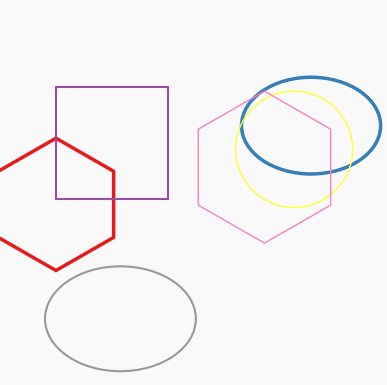[{"shape": "hexagon", "thickness": 2.5, "radius": 0.86, "center": [0.144, 0.469]}, {"shape": "oval", "thickness": 2.5, "radius": 0.9, "center": [0.803, 0.674]}, {"shape": "square", "thickness": 1.5, "radius": 0.73, "center": [0.289, 0.63]}, {"shape": "circle", "thickness": 1, "radius": 0.76, "center": [0.759, 0.612]}, {"shape": "hexagon", "thickness": 1, "radius": 0.99, "center": [0.683, 0.566]}, {"shape": "oval", "thickness": 1.5, "radius": 0.97, "center": [0.311, 0.172]}]